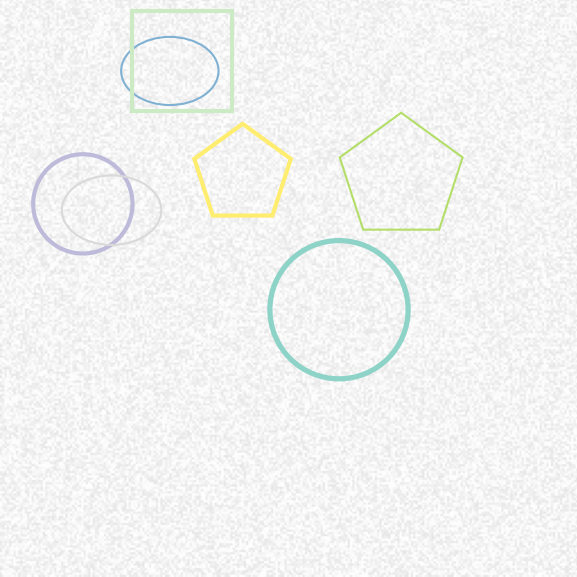[{"shape": "circle", "thickness": 2.5, "radius": 0.6, "center": [0.587, 0.463]}, {"shape": "circle", "thickness": 2, "radius": 0.43, "center": [0.143, 0.646]}, {"shape": "oval", "thickness": 1, "radius": 0.42, "center": [0.294, 0.876]}, {"shape": "pentagon", "thickness": 1, "radius": 0.56, "center": [0.695, 0.692]}, {"shape": "oval", "thickness": 1, "radius": 0.43, "center": [0.193, 0.635]}, {"shape": "square", "thickness": 2, "radius": 0.43, "center": [0.315, 0.894]}, {"shape": "pentagon", "thickness": 2, "radius": 0.44, "center": [0.42, 0.697]}]